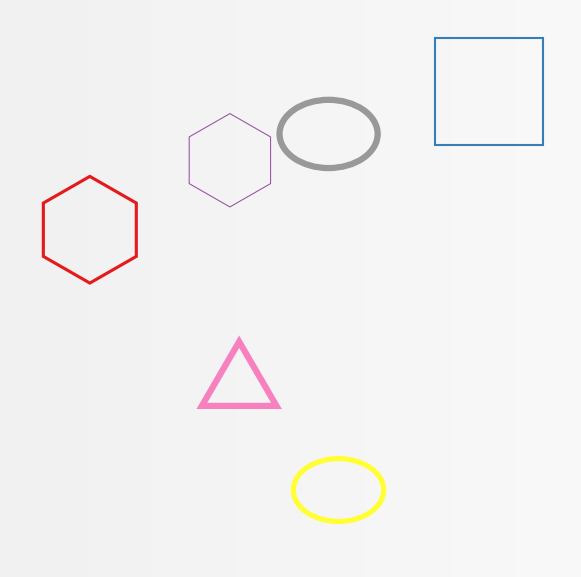[{"shape": "hexagon", "thickness": 1.5, "radius": 0.46, "center": [0.155, 0.601]}, {"shape": "square", "thickness": 1, "radius": 0.46, "center": [0.841, 0.841]}, {"shape": "hexagon", "thickness": 0.5, "radius": 0.4, "center": [0.395, 0.722]}, {"shape": "oval", "thickness": 2.5, "radius": 0.39, "center": [0.582, 0.151]}, {"shape": "triangle", "thickness": 3, "radius": 0.37, "center": [0.411, 0.333]}, {"shape": "oval", "thickness": 3, "radius": 0.42, "center": [0.565, 0.767]}]